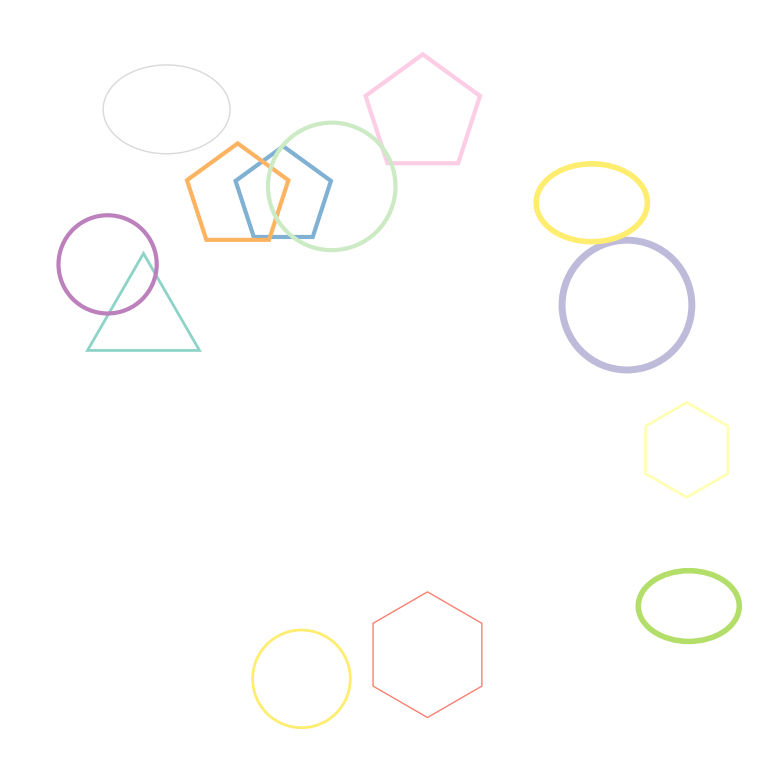[{"shape": "triangle", "thickness": 1, "radius": 0.42, "center": [0.186, 0.587]}, {"shape": "hexagon", "thickness": 1, "radius": 0.31, "center": [0.892, 0.416]}, {"shape": "circle", "thickness": 2.5, "radius": 0.42, "center": [0.814, 0.604]}, {"shape": "hexagon", "thickness": 0.5, "radius": 0.41, "center": [0.555, 0.15]}, {"shape": "pentagon", "thickness": 1.5, "radius": 0.33, "center": [0.368, 0.745]}, {"shape": "pentagon", "thickness": 1.5, "radius": 0.35, "center": [0.309, 0.745]}, {"shape": "oval", "thickness": 2, "radius": 0.33, "center": [0.895, 0.213]}, {"shape": "pentagon", "thickness": 1.5, "radius": 0.39, "center": [0.549, 0.851]}, {"shape": "oval", "thickness": 0.5, "radius": 0.41, "center": [0.216, 0.858]}, {"shape": "circle", "thickness": 1.5, "radius": 0.32, "center": [0.14, 0.657]}, {"shape": "circle", "thickness": 1.5, "radius": 0.41, "center": [0.431, 0.758]}, {"shape": "oval", "thickness": 2, "radius": 0.36, "center": [0.769, 0.737]}, {"shape": "circle", "thickness": 1, "radius": 0.32, "center": [0.392, 0.118]}]